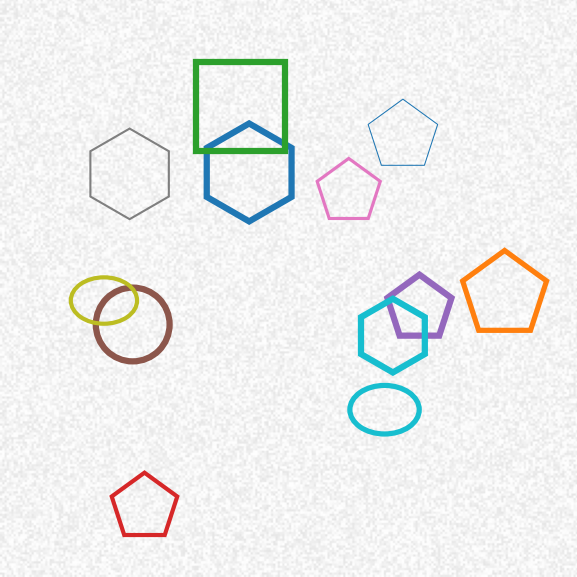[{"shape": "hexagon", "thickness": 3, "radius": 0.42, "center": [0.431, 0.701]}, {"shape": "pentagon", "thickness": 0.5, "radius": 0.32, "center": [0.698, 0.764]}, {"shape": "pentagon", "thickness": 2.5, "radius": 0.38, "center": [0.874, 0.489]}, {"shape": "square", "thickness": 3, "radius": 0.39, "center": [0.416, 0.814]}, {"shape": "pentagon", "thickness": 2, "radius": 0.3, "center": [0.25, 0.121]}, {"shape": "pentagon", "thickness": 3, "radius": 0.29, "center": [0.726, 0.465]}, {"shape": "circle", "thickness": 3, "radius": 0.32, "center": [0.23, 0.437]}, {"shape": "pentagon", "thickness": 1.5, "radius": 0.29, "center": [0.604, 0.667]}, {"shape": "hexagon", "thickness": 1, "radius": 0.39, "center": [0.224, 0.698]}, {"shape": "oval", "thickness": 2, "radius": 0.29, "center": [0.18, 0.479]}, {"shape": "oval", "thickness": 2.5, "radius": 0.3, "center": [0.666, 0.29]}, {"shape": "hexagon", "thickness": 3, "radius": 0.32, "center": [0.68, 0.418]}]